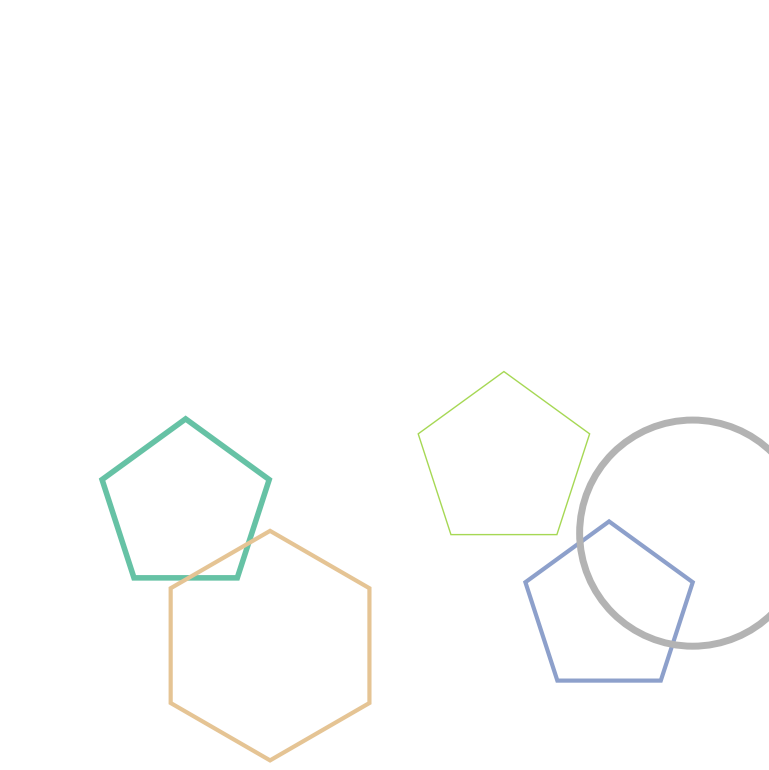[{"shape": "pentagon", "thickness": 2, "radius": 0.57, "center": [0.241, 0.342]}, {"shape": "pentagon", "thickness": 1.5, "radius": 0.57, "center": [0.791, 0.209]}, {"shape": "pentagon", "thickness": 0.5, "radius": 0.59, "center": [0.654, 0.4]}, {"shape": "hexagon", "thickness": 1.5, "radius": 0.75, "center": [0.351, 0.162]}, {"shape": "circle", "thickness": 2.5, "radius": 0.73, "center": [0.9, 0.308]}]